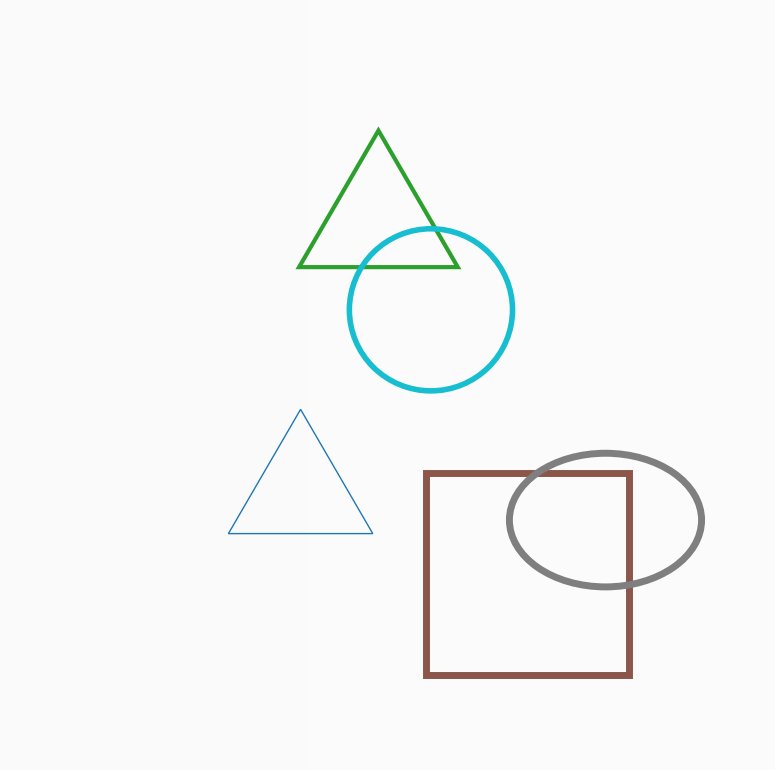[{"shape": "triangle", "thickness": 0.5, "radius": 0.54, "center": [0.388, 0.361]}, {"shape": "triangle", "thickness": 1.5, "radius": 0.59, "center": [0.488, 0.712]}, {"shape": "square", "thickness": 2.5, "radius": 0.65, "center": [0.68, 0.255]}, {"shape": "oval", "thickness": 2.5, "radius": 0.62, "center": [0.781, 0.325]}, {"shape": "circle", "thickness": 2, "radius": 0.53, "center": [0.556, 0.598]}]